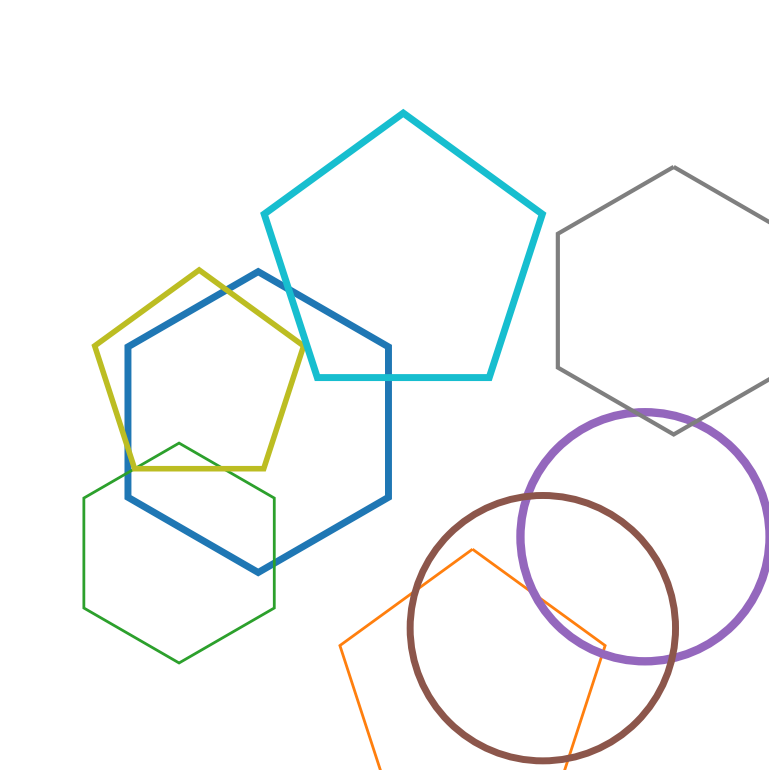[{"shape": "hexagon", "thickness": 2.5, "radius": 0.98, "center": [0.335, 0.452]}, {"shape": "pentagon", "thickness": 1, "radius": 0.91, "center": [0.614, 0.106]}, {"shape": "hexagon", "thickness": 1, "radius": 0.71, "center": [0.233, 0.282]}, {"shape": "circle", "thickness": 3, "radius": 0.81, "center": [0.838, 0.303]}, {"shape": "circle", "thickness": 2.5, "radius": 0.86, "center": [0.705, 0.184]}, {"shape": "hexagon", "thickness": 1.5, "radius": 0.87, "center": [0.875, 0.61]}, {"shape": "pentagon", "thickness": 2, "radius": 0.71, "center": [0.259, 0.507]}, {"shape": "pentagon", "thickness": 2.5, "radius": 0.95, "center": [0.524, 0.663]}]